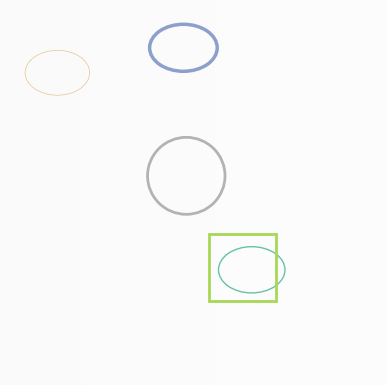[{"shape": "oval", "thickness": 1, "radius": 0.43, "center": [0.65, 0.299]}, {"shape": "oval", "thickness": 2.5, "radius": 0.44, "center": [0.473, 0.876]}, {"shape": "square", "thickness": 2, "radius": 0.44, "center": [0.626, 0.304]}, {"shape": "oval", "thickness": 0.5, "radius": 0.42, "center": [0.148, 0.811]}, {"shape": "circle", "thickness": 2, "radius": 0.5, "center": [0.481, 0.543]}]